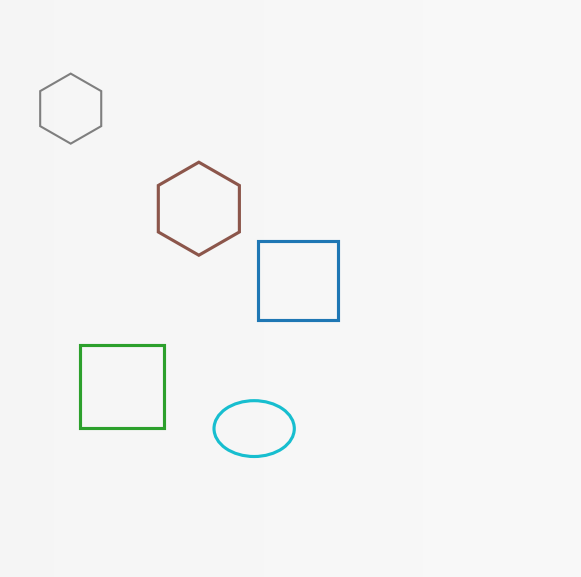[{"shape": "square", "thickness": 1.5, "radius": 0.34, "center": [0.513, 0.514]}, {"shape": "square", "thickness": 1.5, "radius": 0.36, "center": [0.21, 0.33]}, {"shape": "hexagon", "thickness": 1.5, "radius": 0.4, "center": [0.342, 0.638]}, {"shape": "hexagon", "thickness": 1, "radius": 0.3, "center": [0.122, 0.811]}, {"shape": "oval", "thickness": 1.5, "radius": 0.35, "center": [0.437, 0.257]}]